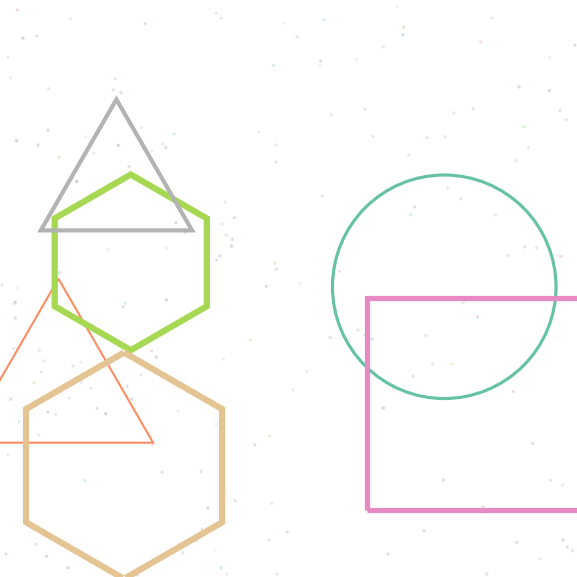[{"shape": "circle", "thickness": 1.5, "radius": 0.97, "center": [0.769, 0.503]}, {"shape": "triangle", "thickness": 1, "radius": 0.95, "center": [0.101, 0.327]}, {"shape": "square", "thickness": 2.5, "radius": 0.92, "center": [0.819, 0.3]}, {"shape": "hexagon", "thickness": 3, "radius": 0.76, "center": [0.226, 0.545]}, {"shape": "hexagon", "thickness": 3, "radius": 0.98, "center": [0.215, 0.193]}, {"shape": "triangle", "thickness": 2, "radius": 0.76, "center": [0.202, 0.676]}]